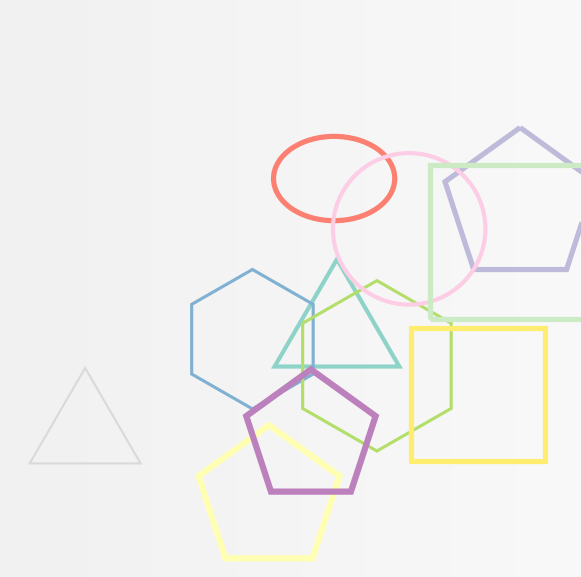[{"shape": "triangle", "thickness": 2, "radius": 0.62, "center": [0.58, 0.426]}, {"shape": "pentagon", "thickness": 3, "radius": 0.64, "center": [0.463, 0.135]}, {"shape": "pentagon", "thickness": 2.5, "radius": 0.68, "center": [0.895, 0.642]}, {"shape": "oval", "thickness": 2.5, "radius": 0.52, "center": [0.575, 0.69]}, {"shape": "hexagon", "thickness": 1.5, "radius": 0.6, "center": [0.434, 0.412]}, {"shape": "hexagon", "thickness": 1.5, "radius": 0.74, "center": [0.648, 0.366]}, {"shape": "circle", "thickness": 2, "radius": 0.66, "center": [0.704, 0.603]}, {"shape": "triangle", "thickness": 1, "radius": 0.55, "center": [0.146, 0.252]}, {"shape": "pentagon", "thickness": 3, "radius": 0.58, "center": [0.535, 0.242]}, {"shape": "square", "thickness": 2.5, "radius": 0.67, "center": [0.874, 0.58]}, {"shape": "square", "thickness": 2.5, "radius": 0.57, "center": [0.823, 0.316]}]